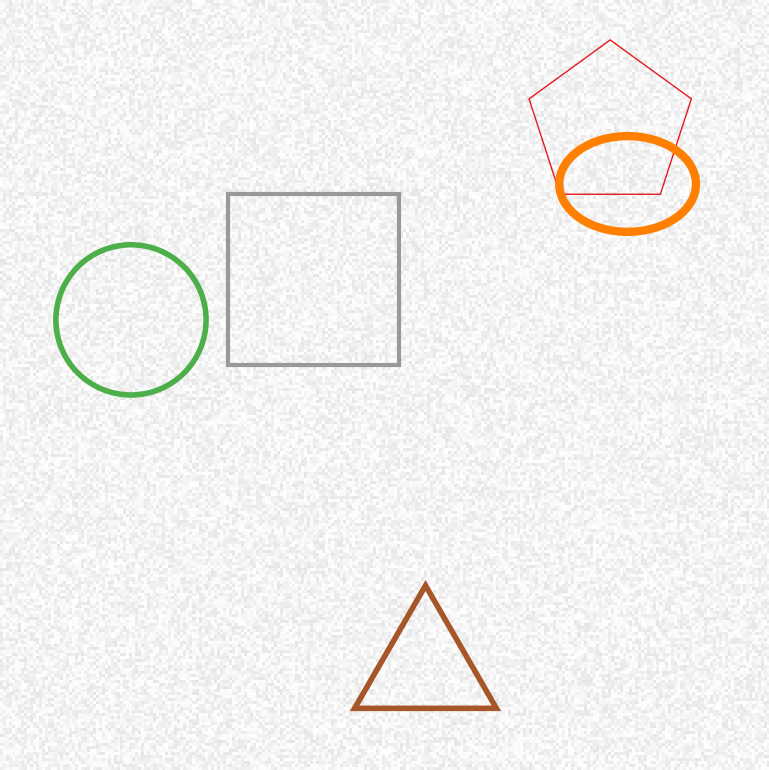[{"shape": "pentagon", "thickness": 0.5, "radius": 0.55, "center": [0.792, 0.837]}, {"shape": "circle", "thickness": 2, "radius": 0.49, "center": [0.17, 0.585]}, {"shape": "oval", "thickness": 3, "radius": 0.44, "center": [0.815, 0.761]}, {"shape": "triangle", "thickness": 2, "radius": 0.53, "center": [0.553, 0.133]}, {"shape": "square", "thickness": 1.5, "radius": 0.55, "center": [0.407, 0.637]}]